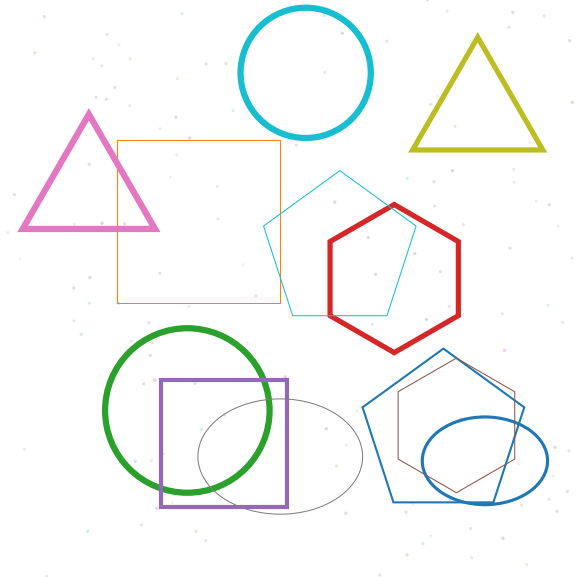[{"shape": "pentagon", "thickness": 1, "radius": 0.74, "center": [0.768, 0.248]}, {"shape": "oval", "thickness": 1.5, "radius": 0.54, "center": [0.84, 0.201]}, {"shape": "square", "thickness": 0.5, "radius": 0.71, "center": [0.344, 0.615]}, {"shape": "circle", "thickness": 3, "radius": 0.71, "center": [0.324, 0.288]}, {"shape": "hexagon", "thickness": 2.5, "radius": 0.64, "center": [0.683, 0.517]}, {"shape": "square", "thickness": 2, "radius": 0.55, "center": [0.388, 0.232]}, {"shape": "hexagon", "thickness": 0.5, "radius": 0.58, "center": [0.79, 0.262]}, {"shape": "triangle", "thickness": 3, "radius": 0.66, "center": [0.154, 0.669]}, {"shape": "oval", "thickness": 0.5, "radius": 0.71, "center": [0.485, 0.209]}, {"shape": "triangle", "thickness": 2.5, "radius": 0.65, "center": [0.827, 0.805]}, {"shape": "pentagon", "thickness": 0.5, "radius": 0.69, "center": [0.588, 0.565]}, {"shape": "circle", "thickness": 3, "radius": 0.56, "center": [0.529, 0.873]}]